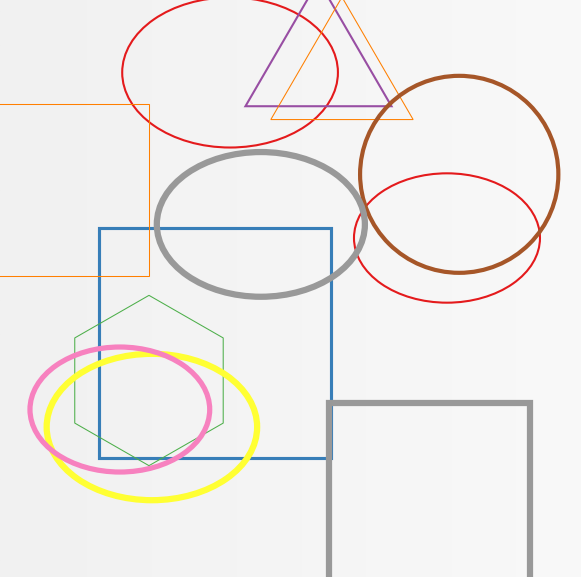[{"shape": "oval", "thickness": 1, "radius": 0.8, "center": [0.769, 0.587]}, {"shape": "oval", "thickness": 1, "radius": 0.93, "center": [0.396, 0.874]}, {"shape": "square", "thickness": 1.5, "radius": 1.0, "center": [0.369, 0.405]}, {"shape": "hexagon", "thickness": 0.5, "radius": 0.74, "center": [0.256, 0.34]}, {"shape": "triangle", "thickness": 1, "radius": 0.73, "center": [0.548, 0.888]}, {"shape": "square", "thickness": 0.5, "radius": 0.74, "center": [0.107, 0.67]}, {"shape": "triangle", "thickness": 0.5, "radius": 0.71, "center": [0.588, 0.863]}, {"shape": "oval", "thickness": 3, "radius": 0.91, "center": [0.261, 0.26]}, {"shape": "circle", "thickness": 2, "radius": 0.85, "center": [0.79, 0.697]}, {"shape": "oval", "thickness": 2.5, "radius": 0.77, "center": [0.206, 0.29]}, {"shape": "square", "thickness": 3, "radius": 0.87, "center": [0.739, 0.128]}, {"shape": "oval", "thickness": 3, "radius": 0.89, "center": [0.449, 0.611]}]